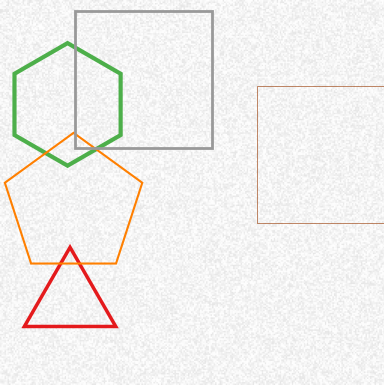[{"shape": "triangle", "thickness": 2.5, "radius": 0.69, "center": [0.182, 0.221]}, {"shape": "hexagon", "thickness": 3, "radius": 0.8, "center": [0.175, 0.729]}, {"shape": "pentagon", "thickness": 1.5, "radius": 0.94, "center": [0.191, 0.467]}, {"shape": "square", "thickness": 0.5, "radius": 0.89, "center": [0.846, 0.599]}, {"shape": "square", "thickness": 2, "radius": 0.89, "center": [0.373, 0.793]}]